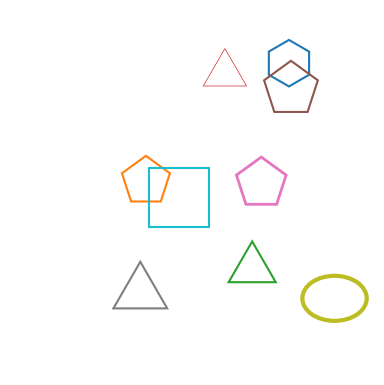[{"shape": "hexagon", "thickness": 1.5, "radius": 0.3, "center": [0.751, 0.836]}, {"shape": "pentagon", "thickness": 1.5, "radius": 0.33, "center": [0.379, 0.53]}, {"shape": "triangle", "thickness": 1.5, "radius": 0.35, "center": [0.655, 0.302]}, {"shape": "triangle", "thickness": 0.5, "radius": 0.32, "center": [0.584, 0.809]}, {"shape": "pentagon", "thickness": 1.5, "radius": 0.37, "center": [0.756, 0.769]}, {"shape": "pentagon", "thickness": 2, "radius": 0.34, "center": [0.679, 0.524]}, {"shape": "triangle", "thickness": 1.5, "radius": 0.4, "center": [0.364, 0.239]}, {"shape": "oval", "thickness": 3, "radius": 0.42, "center": [0.869, 0.225]}, {"shape": "square", "thickness": 1.5, "radius": 0.39, "center": [0.464, 0.487]}]